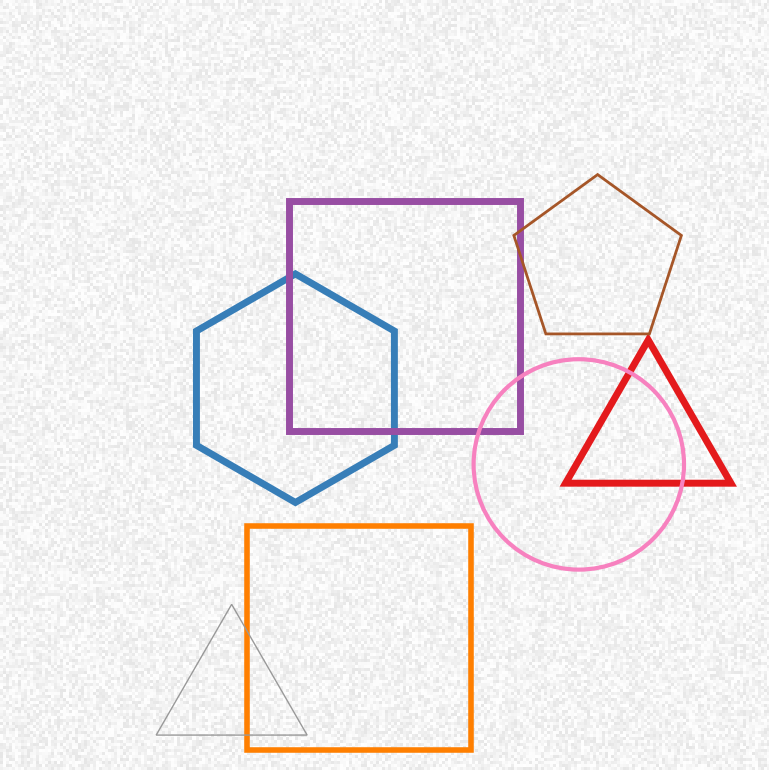[{"shape": "triangle", "thickness": 2.5, "radius": 0.62, "center": [0.842, 0.434]}, {"shape": "hexagon", "thickness": 2.5, "radius": 0.74, "center": [0.384, 0.496]}, {"shape": "square", "thickness": 2.5, "radius": 0.75, "center": [0.525, 0.59]}, {"shape": "square", "thickness": 2, "radius": 0.73, "center": [0.467, 0.171]}, {"shape": "pentagon", "thickness": 1, "radius": 0.57, "center": [0.776, 0.659]}, {"shape": "circle", "thickness": 1.5, "radius": 0.68, "center": [0.752, 0.397]}, {"shape": "triangle", "thickness": 0.5, "radius": 0.57, "center": [0.301, 0.102]}]